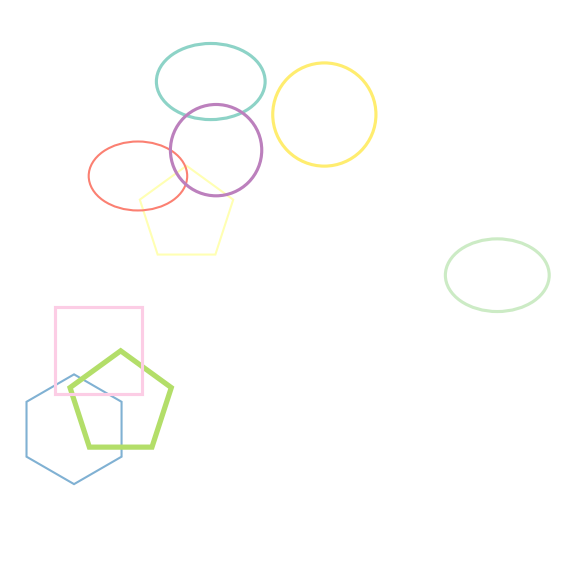[{"shape": "oval", "thickness": 1.5, "radius": 0.47, "center": [0.365, 0.858]}, {"shape": "pentagon", "thickness": 1, "radius": 0.43, "center": [0.323, 0.627]}, {"shape": "oval", "thickness": 1, "radius": 0.43, "center": [0.239, 0.694]}, {"shape": "hexagon", "thickness": 1, "radius": 0.48, "center": [0.128, 0.256]}, {"shape": "pentagon", "thickness": 2.5, "radius": 0.46, "center": [0.209, 0.299]}, {"shape": "square", "thickness": 1.5, "radius": 0.38, "center": [0.17, 0.392]}, {"shape": "circle", "thickness": 1.5, "radius": 0.4, "center": [0.374, 0.739]}, {"shape": "oval", "thickness": 1.5, "radius": 0.45, "center": [0.861, 0.523]}, {"shape": "circle", "thickness": 1.5, "radius": 0.45, "center": [0.562, 0.801]}]